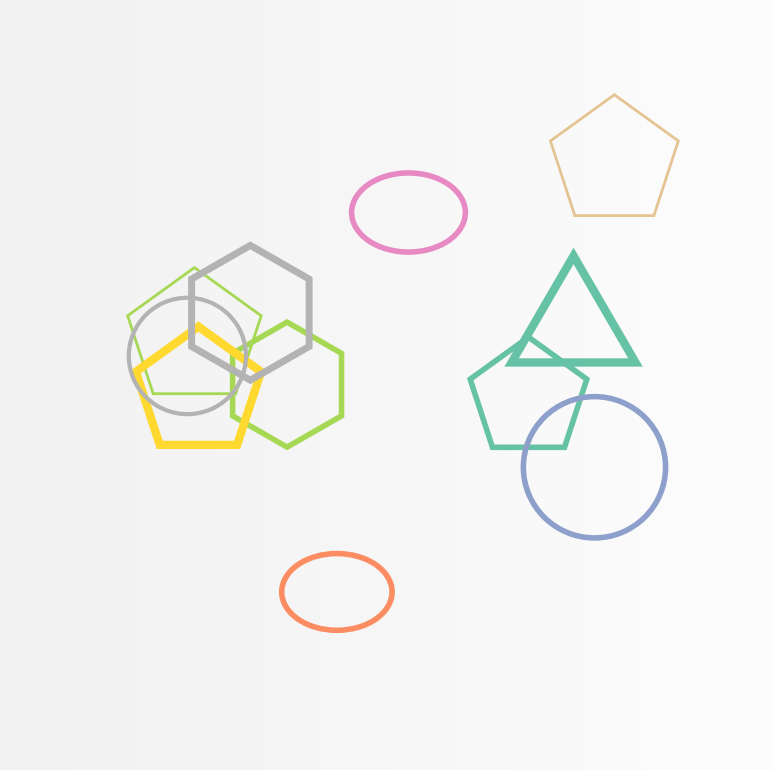[{"shape": "triangle", "thickness": 3, "radius": 0.46, "center": [0.74, 0.575]}, {"shape": "pentagon", "thickness": 2, "radius": 0.4, "center": [0.682, 0.483]}, {"shape": "oval", "thickness": 2, "radius": 0.36, "center": [0.435, 0.231]}, {"shape": "circle", "thickness": 2, "radius": 0.46, "center": [0.767, 0.393]}, {"shape": "oval", "thickness": 2, "radius": 0.37, "center": [0.527, 0.724]}, {"shape": "pentagon", "thickness": 1, "radius": 0.45, "center": [0.251, 0.562]}, {"shape": "hexagon", "thickness": 2, "radius": 0.41, "center": [0.37, 0.5]}, {"shape": "pentagon", "thickness": 3, "radius": 0.42, "center": [0.256, 0.491]}, {"shape": "pentagon", "thickness": 1, "radius": 0.43, "center": [0.793, 0.79]}, {"shape": "hexagon", "thickness": 2.5, "radius": 0.44, "center": [0.323, 0.594]}, {"shape": "circle", "thickness": 1.5, "radius": 0.38, "center": [0.242, 0.538]}]